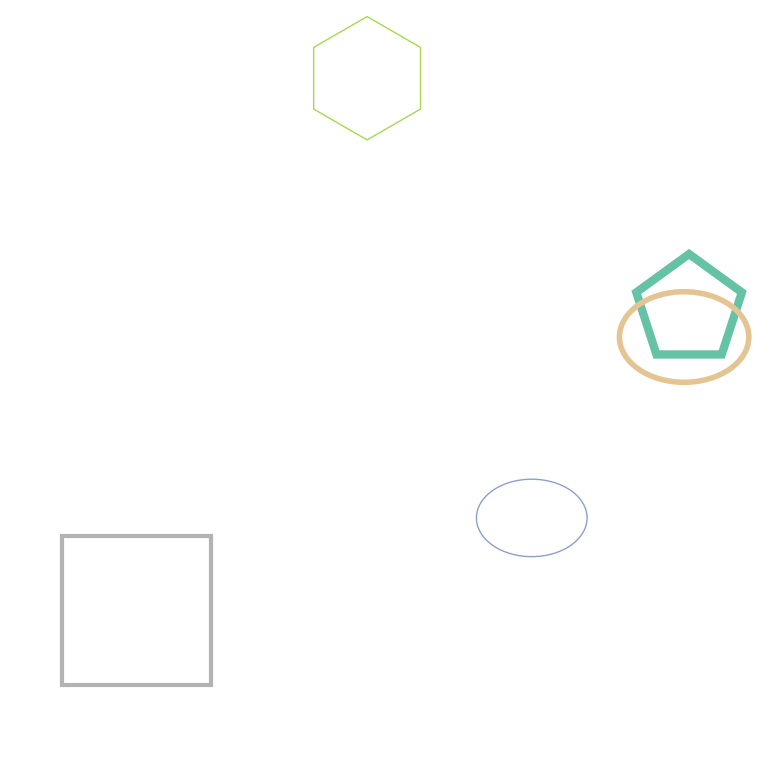[{"shape": "pentagon", "thickness": 3, "radius": 0.36, "center": [0.895, 0.598]}, {"shape": "oval", "thickness": 0.5, "radius": 0.36, "center": [0.691, 0.327]}, {"shape": "hexagon", "thickness": 0.5, "radius": 0.4, "center": [0.477, 0.898]}, {"shape": "oval", "thickness": 2, "radius": 0.42, "center": [0.888, 0.562]}, {"shape": "square", "thickness": 1.5, "radius": 0.49, "center": [0.177, 0.207]}]